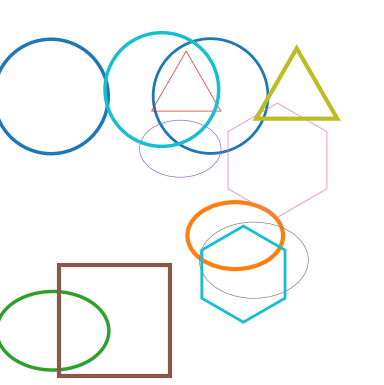[{"shape": "circle", "thickness": 2.5, "radius": 0.74, "center": [0.133, 0.749]}, {"shape": "circle", "thickness": 2, "radius": 0.75, "center": [0.547, 0.751]}, {"shape": "oval", "thickness": 3, "radius": 0.62, "center": [0.611, 0.388]}, {"shape": "oval", "thickness": 2.5, "radius": 0.73, "center": [0.137, 0.141]}, {"shape": "triangle", "thickness": 0.5, "radius": 0.52, "center": [0.483, 0.763]}, {"shape": "oval", "thickness": 0.5, "radius": 0.53, "center": [0.468, 0.614]}, {"shape": "square", "thickness": 3, "radius": 0.72, "center": [0.298, 0.168]}, {"shape": "hexagon", "thickness": 0.5, "radius": 0.74, "center": [0.721, 0.584]}, {"shape": "oval", "thickness": 0.5, "radius": 0.71, "center": [0.659, 0.324]}, {"shape": "triangle", "thickness": 3, "radius": 0.61, "center": [0.771, 0.753]}, {"shape": "hexagon", "thickness": 2, "radius": 0.62, "center": [0.632, 0.288]}, {"shape": "circle", "thickness": 2.5, "radius": 0.74, "center": [0.42, 0.767]}]